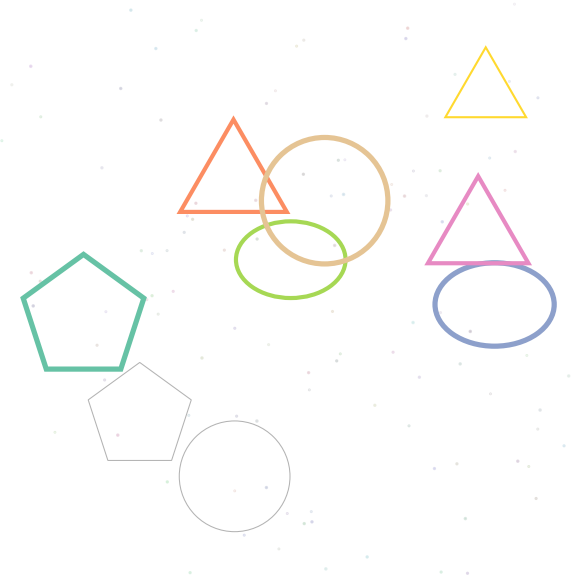[{"shape": "pentagon", "thickness": 2.5, "radius": 0.55, "center": [0.145, 0.449]}, {"shape": "triangle", "thickness": 2, "radius": 0.53, "center": [0.404, 0.686]}, {"shape": "oval", "thickness": 2.5, "radius": 0.52, "center": [0.856, 0.472]}, {"shape": "triangle", "thickness": 2, "radius": 0.5, "center": [0.828, 0.594]}, {"shape": "oval", "thickness": 2, "radius": 0.47, "center": [0.503, 0.549]}, {"shape": "triangle", "thickness": 1, "radius": 0.4, "center": [0.841, 0.837]}, {"shape": "circle", "thickness": 2.5, "radius": 0.55, "center": [0.562, 0.652]}, {"shape": "circle", "thickness": 0.5, "radius": 0.48, "center": [0.406, 0.174]}, {"shape": "pentagon", "thickness": 0.5, "radius": 0.47, "center": [0.242, 0.278]}]